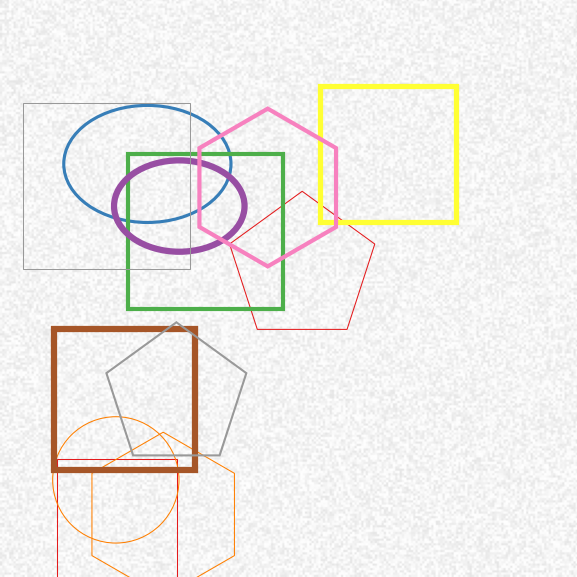[{"shape": "square", "thickness": 0.5, "radius": 0.52, "center": [0.202, 0.101]}, {"shape": "pentagon", "thickness": 0.5, "radius": 0.66, "center": [0.523, 0.536]}, {"shape": "oval", "thickness": 1.5, "radius": 0.72, "center": [0.255, 0.715]}, {"shape": "square", "thickness": 2, "radius": 0.67, "center": [0.356, 0.598]}, {"shape": "oval", "thickness": 3, "radius": 0.57, "center": [0.31, 0.642]}, {"shape": "hexagon", "thickness": 0.5, "radius": 0.71, "center": [0.283, 0.108]}, {"shape": "circle", "thickness": 0.5, "radius": 0.55, "center": [0.201, 0.168]}, {"shape": "square", "thickness": 2.5, "radius": 0.59, "center": [0.672, 0.733]}, {"shape": "square", "thickness": 3, "radius": 0.61, "center": [0.215, 0.307]}, {"shape": "hexagon", "thickness": 2, "radius": 0.68, "center": [0.464, 0.674]}, {"shape": "square", "thickness": 0.5, "radius": 0.72, "center": [0.185, 0.677]}, {"shape": "pentagon", "thickness": 1, "radius": 0.64, "center": [0.305, 0.314]}]